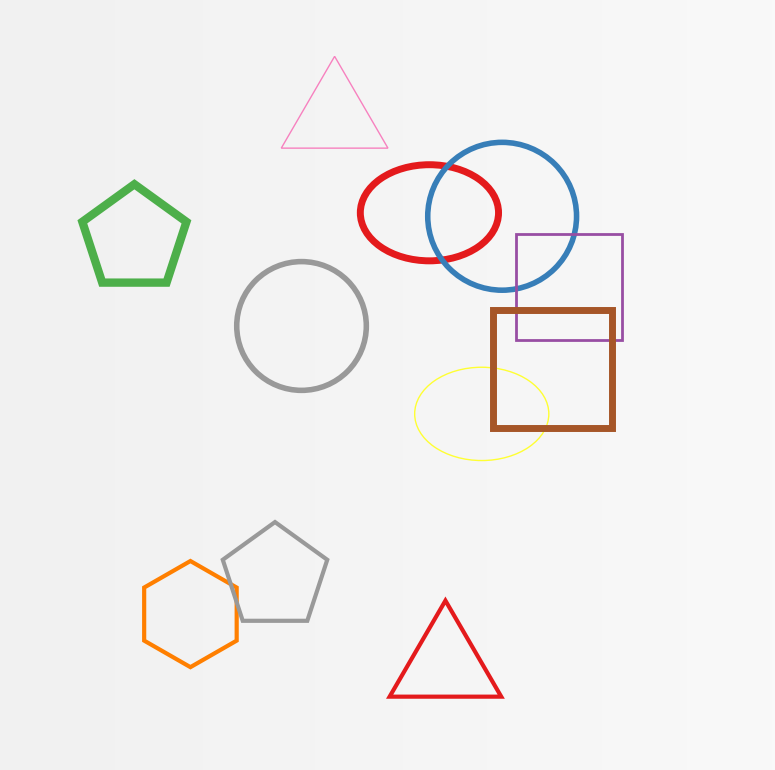[{"shape": "oval", "thickness": 2.5, "radius": 0.45, "center": [0.554, 0.724]}, {"shape": "triangle", "thickness": 1.5, "radius": 0.42, "center": [0.575, 0.137]}, {"shape": "circle", "thickness": 2, "radius": 0.48, "center": [0.648, 0.719]}, {"shape": "pentagon", "thickness": 3, "radius": 0.35, "center": [0.173, 0.69]}, {"shape": "square", "thickness": 1, "radius": 0.34, "center": [0.735, 0.627]}, {"shape": "hexagon", "thickness": 1.5, "radius": 0.34, "center": [0.246, 0.202]}, {"shape": "oval", "thickness": 0.5, "radius": 0.43, "center": [0.622, 0.462]}, {"shape": "square", "thickness": 2.5, "radius": 0.38, "center": [0.713, 0.521]}, {"shape": "triangle", "thickness": 0.5, "radius": 0.4, "center": [0.432, 0.847]}, {"shape": "circle", "thickness": 2, "radius": 0.42, "center": [0.389, 0.577]}, {"shape": "pentagon", "thickness": 1.5, "radius": 0.35, "center": [0.355, 0.251]}]